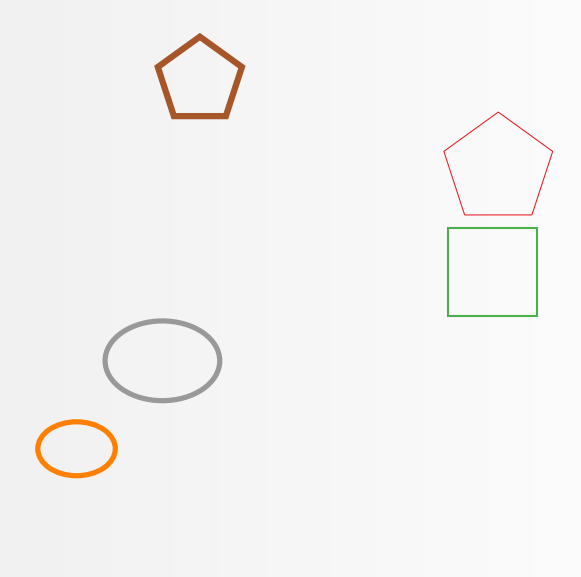[{"shape": "pentagon", "thickness": 0.5, "radius": 0.49, "center": [0.857, 0.707]}, {"shape": "square", "thickness": 1, "radius": 0.38, "center": [0.847, 0.528]}, {"shape": "oval", "thickness": 2.5, "radius": 0.33, "center": [0.132, 0.222]}, {"shape": "pentagon", "thickness": 3, "radius": 0.38, "center": [0.344, 0.86]}, {"shape": "oval", "thickness": 2.5, "radius": 0.49, "center": [0.279, 0.374]}]